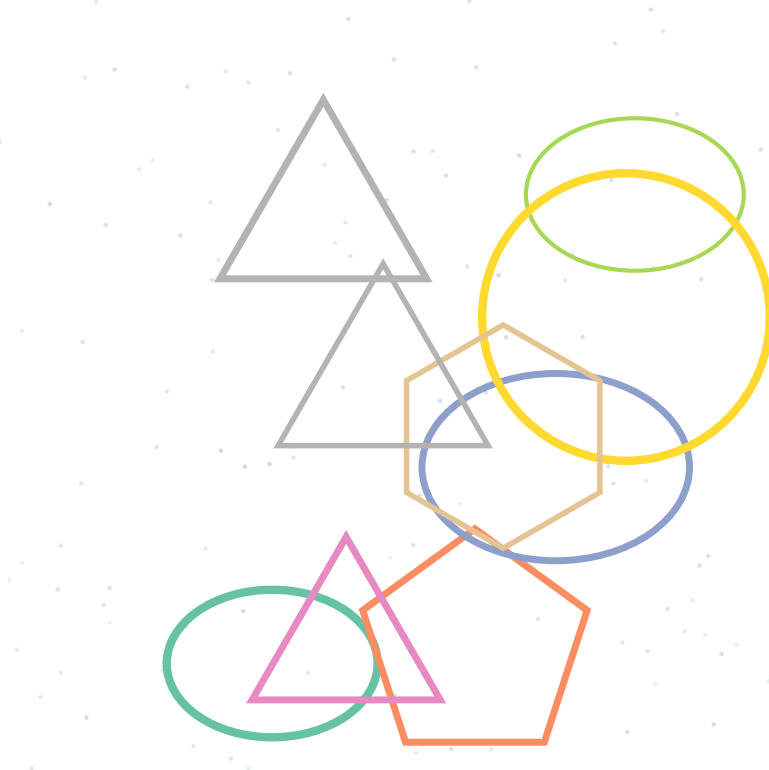[{"shape": "oval", "thickness": 3, "radius": 0.68, "center": [0.353, 0.138]}, {"shape": "pentagon", "thickness": 2.5, "radius": 0.77, "center": [0.617, 0.16]}, {"shape": "oval", "thickness": 2.5, "radius": 0.87, "center": [0.722, 0.393]}, {"shape": "triangle", "thickness": 2.5, "radius": 0.71, "center": [0.45, 0.162]}, {"shape": "oval", "thickness": 1.5, "radius": 0.71, "center": [0.824, 0.747]}, {"shape": "circle", "thickness": 3, "radius": 0.93, "center": [0.813, 0.588]}, {"shape": "hexagon", "thickness": 2, "radius": 0.72, "center": [0.654, 0.433]}, {"shape": "triangle", "thickness": 2.5, "radius": 0.78, "center": [0.42, 0.715]}, {"shape": "triangle", "thickness": 2, "radius": 0.79, "center": [0.498, 0.5]}]